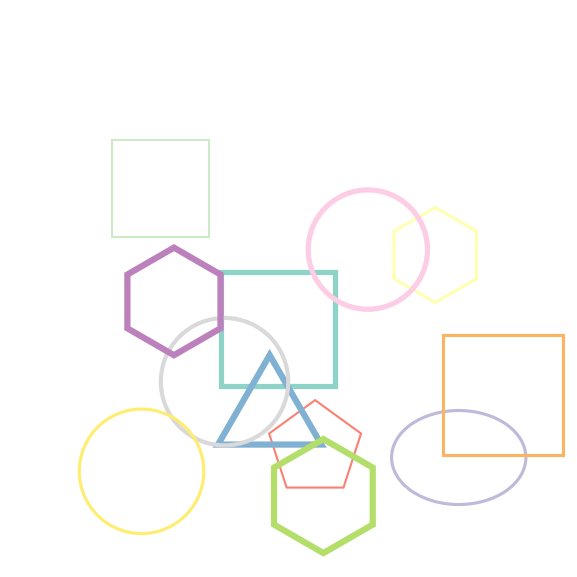[{"shape": "square", "thickness": 2.5, "radius": 0.49, "center": [0.481, 0.43]}, {"shape": "hexagon", "thickness": 1.5, "radius": 0.41, "center": [0.754, 0.558]}, {"shape": "oval", "thickness": 1.5, "radius": 0.58, "center": [0.794, 0.207]}, {"shape": "pentagon", "thickness": 1, "radius": 0.42, "center": [0.546, 0.223]}, {"shape": "triangle", "thickness": 3, "radius": 0.52, "center": [0.467, 0.281]}, {"shape": "square", "thickness": 1.5, "radius": 0.52, "center": [0.871, 0.316]}, {"shape": "hexagon", "thickness": 3, "radius": 0.49, "center": [0.56, 0.14]}, {"shape": "circle", "thickness": 2.5, "radius": 0.52, "center": [0.637, 0.567]}, {"shape": "circle", "thickness": 2, "radius": 0.55, "center": [0.389, 0.338]}, {"shape": "hexagon", "thickness": 3, "radius": 0.47, "center": [0.301, 0.477]}, {"shape": "square", "thickness": 1, "radius": 0.42, "center": [0.277, 0.673]}, {"shape": "circle", "thickness": 1.5, "radius": 0.54, "center": [0.245, 0.183]}]